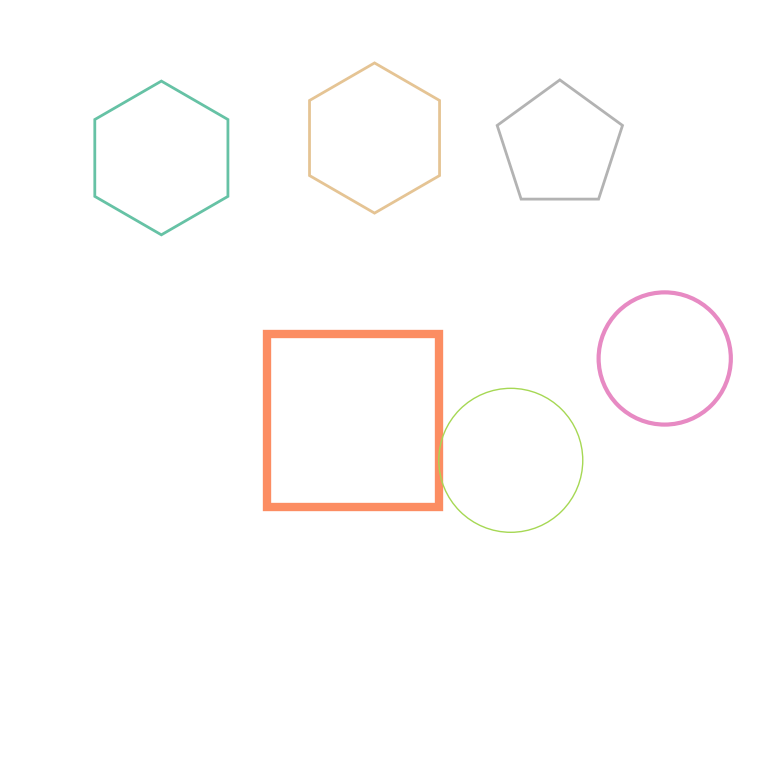[{"shape": "hexagon", "thickness": 1, "radius": 0.5, "center": [0.21, 0.795]}, {"shape": "square", "thickness": 3, "radius": 0.56, "center": [0.458, 0.454]}, {"shape": "circle", "thickness": 1.5, "radius": 0.43, "center": [0.863, 0.534]}, {"shape": "circle", "thickness": 0.5, "radius": 0.47, "center": [0.663, 0.402]}, {"shape": "hexagon", "thickness": 1, "radius": 0.49, "center": [0.486, 0.821]}, {"shape": "pentagon", "thickness": 1, "radius": 0.43, "center": [0.727, 0.811]}]